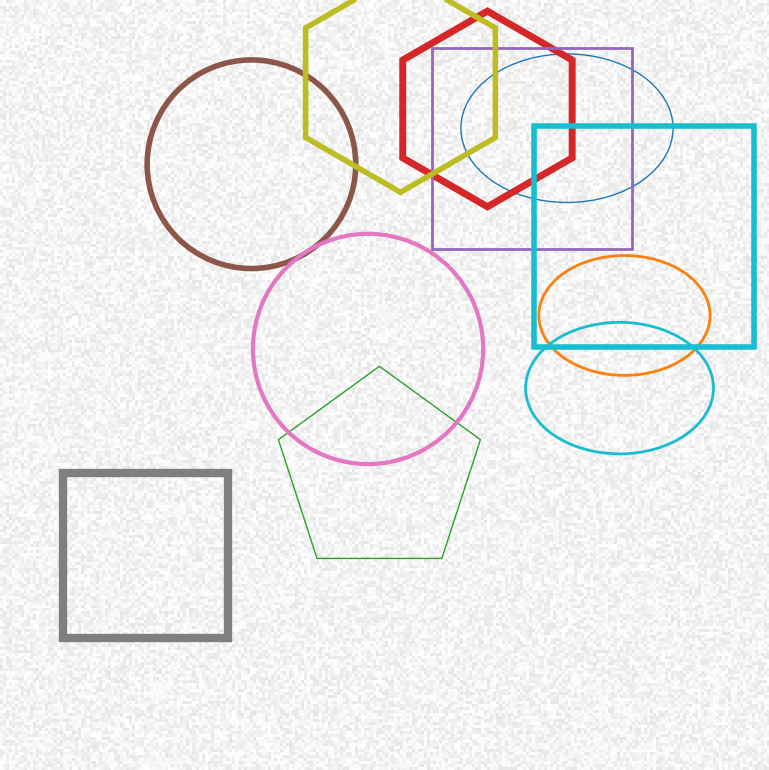[{"shape": "oval", "thickness": 0.5, "radius": 0.69, "center": [0.736, 0.833]}, {"shape": "oval", "thickness": 1, "radius": 0.56, "center": [0.811, 0.59]}, {"shape": "pentagon", "thickness": 0.5, "radius": 0.69, "center": [0.493, 0.386]}, {"shape": "hexagon", "thickness": 2.5, "radius": 0.64, "center": [0.633, 0.858]}, {"shape": "square", "thickness": 1, "radius": 0.65, "center": [0.691, 0.807]}, {"shape": "circle", "thickness": 2, "radius": 0.68, "center": [0.327, 0.787]}, {"shape": "circle", "thickness": 1.5, "radius": 0.75, "center": [0.478, 0.547]}, {"shape": "square", "thickness": 3, "radius": 0.54, "center": [0.189, 0.278]}, {"shape": "hexagon", "thickness": 2, "radius": 0.71, "center": [0.52, 0.893]}, {"shape": "oval", "thickness": 1, "radius": 0.61, "center": [0.805, 0.496]}, {"shape": "square", "thickness": 2, "radius": 0.72, "center": [0.836, 0.693]}]